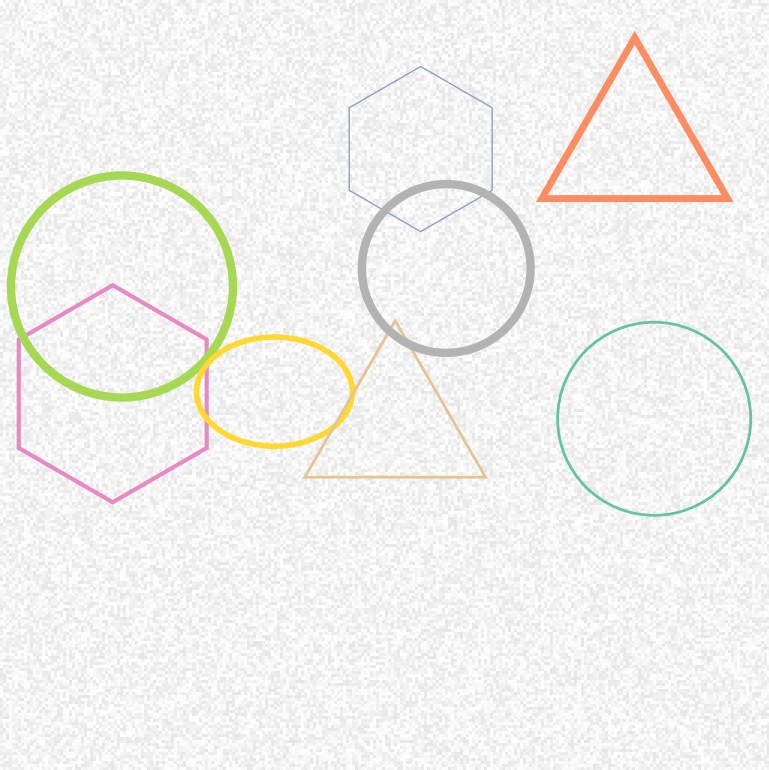[{"shape": "circle", "thickness": 1, "radius": 0.63, "center": [0.85, 0.456]}, {"shape": "triangle", "thickness": 2.5, "radius": 0.7, "center": [0.824, 0.812]}, {"shape": "hexagon", "thickness": 0.5, "radius": 0.54, "center": [0.546, 0.806]}, {"shape": "hexagon", "thickness": 1.5, "radius": 0.7, "center": [0.146, 0.489]}, {"shape": "circle", "thickness": 3, "radius": 0.72, "center": [0.158, 0.628]}, {"shape": "oval", "thickness": 2, "radius": 0.51, "center": [0.356, 0.491]}, {"shape": "triangle", "thickness": 1, "radius": 0.68, "center": [0.513, 0.448]}, {"shape": "circle", "thickness": 3, "radius": 0.55, "center": [0.58, 0.651]}]